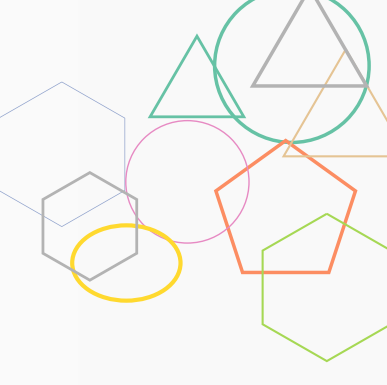[{"shape": "circle", "thickness": 2.5, "radius": 1.0, "center": [0.753, 0.829]}, {"shape": "triangle", "thickness": 2, "radius": 0.7, "center": [0.508, 0.766]}, {"shape": "pentagon", "thickness": 2.5, "radius": 0.95, "center": [0.737, 0.445]}, {"shape": "hexagon", "thickness": 0.5, "radius": 0.94, "center": [0.159, 0.599]}, {"shape": "circle", "thickness": 1, "radius": 0.79, "center": [0.484, 0.528]}, {"shape": "hexagon", "thickness": 1.5, "radius": 0.96, "center": [0.843, 0.253]}, {"shape": "oval", "thickness": 3, "radius": 0.7, "center": [0.326, 0.317]}, {"shape": "triangle", "thickness": 1.5, "radius": 0.93, "center": [0.892, 0.687]}, {"shape": "triangle", "thickness": 2.5, "radius": 0.85, "center": [0.799, 0.862]}, {"shape": "hexagon", "thickness": 2, "radius": 0.7, "center": [0.232, 0.412]}]